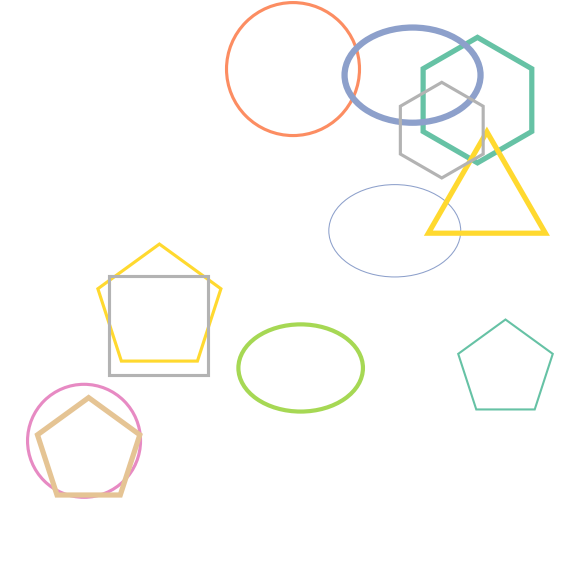[{"shape": "pentagon", "thickness": 1, "radius": 0.43, "center": [0.875, 0.36]}, {"shape": "hexagon", "thickness": 2.5, "radius": 0.54, "center": [0.827, 0.826]}, {"shape": "circle", "thickness": 1.5, "radius": 0.58, "center": [0.507, 0.88]}, {"shape": "oval", "thickness": 0.5, "radius": 0.57, "center": [0.684, 0.6]}, {"shape": "oval", "thickness": 3, "radius": 0.59, "center": [0.714, 0.869]}, {"shape": "circle", "thickness": 1.5, "radius": 0.49, "center": [0.146, 0.236]}, {"shape": "oval", "thickness": 2, "radius": 0.54, "center": [0.521, 0.362]}, {"shape": "triangle", "thickness": 2.5, "radius": 0.59, "center": [0.843, 0.654]}, {"shape": "pentagon", "thickness": 1.5, "radius": 0.56, "center": [0.276, 0.465]}, {"shape": "pentagon", "thickness": 2.5, "radius": 0.47, "center": [0.154, 0.217]}, {"shape": "hexagon", "thickness": 1.5, "radius": 0.41, "center": [0.765, 0.774]}, {"shape": "square", "thickness": 1.5, "radius": 0.43, "center": [0.275, 0.436]}]